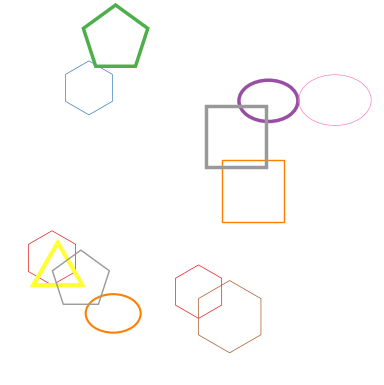[{"shape": "hexagon", "thickness": 0.5, "radius": 0.35, "center": [0.135, 0.33]}, {"shape": "hexagon", "thickness": 0.5, "radius": 0.35, "center": [0.516, 0.242]}, {"shape": "hexagon", "thickness": 0.5, "radius": 0.35, "center": [0.231, 0.772]}, {"shape": "pentagon", "thickness": 2.5, "radius": 0.44, "center": [0.3, 0.899]}, {"shape": "oval", "thickness": 2.5, "radius": 0.38, "center": [0.697, 0.738]}, {"shape": "oval", "thickness": 1.5, "radius": 0.36, "center": [0.294, 0.186]}, {"shape": "square", "thickness": 1, "radius": 0.4, "center": [0.658, 0.505]}, {"shape": "triangle", "thickness": 3, "radius": 0.37, "center": [0.15, 0.296]}, {"shape": "hexagon", "thickness": 0.5, "radius": 0.47, "center": [0.597, 0.177]}, {"shape": "oval", "thickness": 0.5, "radius": 0.47, "center": [0.87, 0.74]}, {"shape": "pentagon", "thickness": 1, "radius": 0.39, "center": [0.21, 0.273]}, {"shape": "square", "thickness": 2.5, "radius": 0.4, "center": [0.613, 0.645]}]